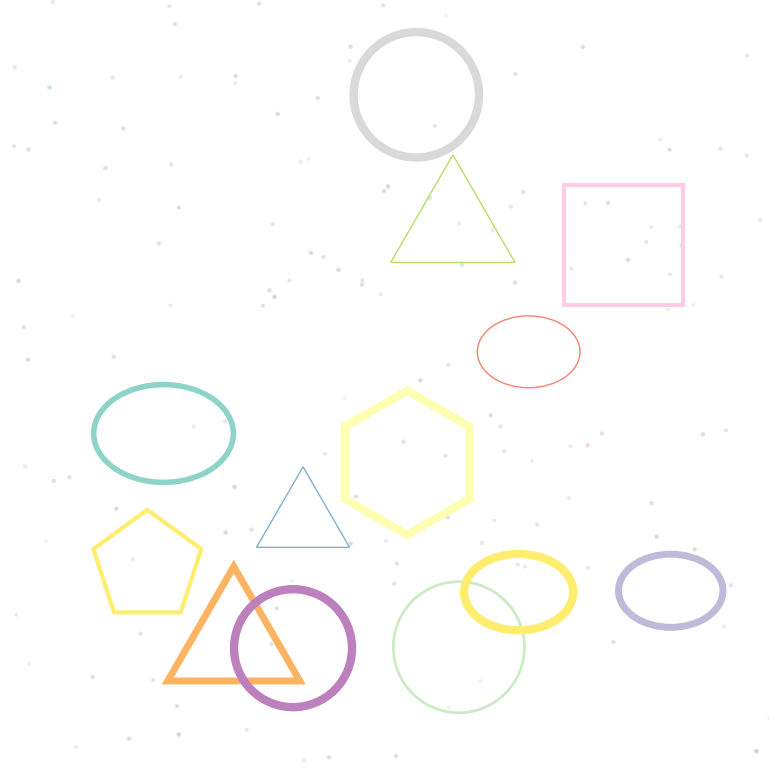[{"shape": "oval", "thickness": 2, "radius": 0.45, "center": [0.212, 0.437]}, {"shape": "hexagon", "thickness": 3, "radius": 0.47, "center": [0.529, 0.399]}, {"shape": "oval", "thickness": 2.5, "radius": 0.34, "center": [0.871, 0.233]}, {"shape": "oval", "thickness": 0.5, "radius": 0.33, "center": [0.687, 0.543]}, {"shape": "triangle", "thickness": 0.5, "radius": 0.35, "center": [0.394, 0.324]}, {"shape": "triangle", "thickness": 2.5, "radius": 0.5, "center": [0.304, 0.165]}, {"shape": "triangle", "thickness": 0.5, "radius": 0.47, "center": [0.588, 0.706]}, {"shape": "square", "thickness": 1.5, "radius": 0.39, "center": [0.81, 0.682]}, {"shape": "circle", "thickness": 3, "radius": 0.41, "center": [0.541, 0.877]}, {"shape": "circle", "thickness": 3, "radius": 0.38, "center": [0.381, 0.158]}, {"shape": "circle", "thickness": 1, "radius": 0.43, "center": [0.596, 0.159]}, {"shape": "oval", "thickness": 3, "radius": 0.35, "center": [0.674, 0.231]}, {"shape": "pentagon", "thickness": 1.5, "radius": 0.37, "center": [0.191, 0.264]}]